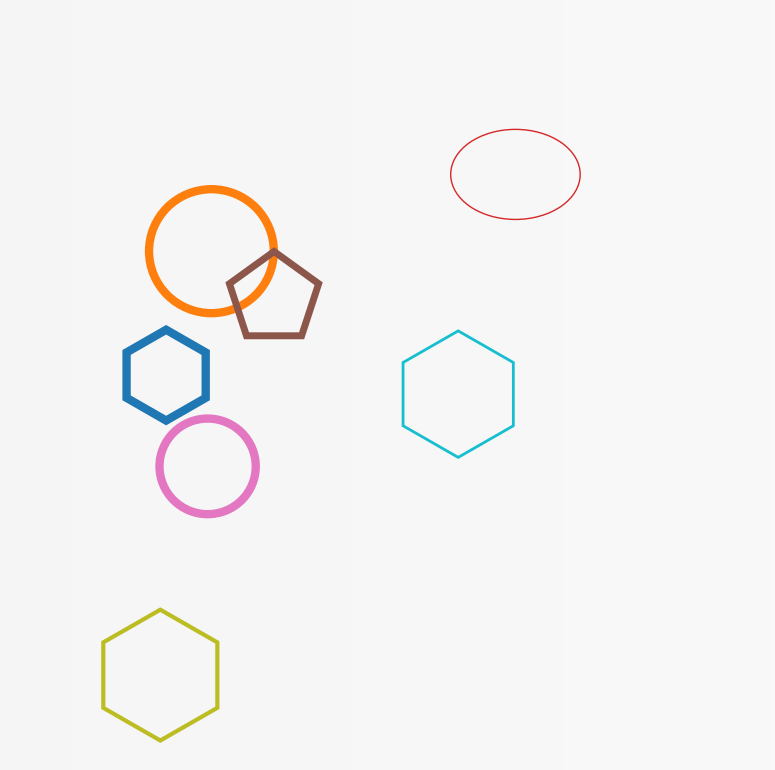[{"shape": "hexagon", "thickness": 3, "radius": 0.29, "center": [0.214, 0.513]}, {"shape": "circle", "thickness": 3, "radius": 0.4, "center": [0.273, 0.674]}, {"shape": "oval", "thickness": 0.5, "radius": 0.42, "center": [0.665, 0.774]}, {"shape": "pentagon", "thickness": 2.5, "radius": 0.3, "center": [0.354, 0.613]}, {"shape": "circle", "thickness": 3, "radius": 0.31, "center": [0.268, 0.394]}, {"shape": "hexagon", "thickness": 1.5, "radius": 0.42, "center": [0.207, 0.123]}, {"shape": "hexagon", "thickness": 1, "radius": 0.41, "center": [0.591, 0.488]}]